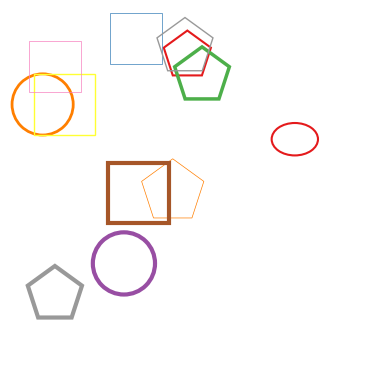[{"shape": "oval", "thickness": 1.5, "radius": 0.3, "center": [0.766, 0.638]}, {"shape": "pentagon", "thickness": 1.5, "radius": 0.32, "center": [0.487, 0.856]}, {"shape": "square", "thickness": 0.5, "radius": 0.33, "center": [0.354, 0.899]}, {"shape": "pentagon", "thickness": 2.5, "radius": 0.37, "center": [0.525, 0.803]}, {"shape": "circle", "thickness": 3, "radius": 0.4, "center": [0.322, 0.316]}, {"shape": "pentagon", "thickness": 0.5, "radius": 0.42, "center": [0.449, 0.503]}, {"shape": "circle", "thickness": 2, "radius": 0.4, "center": [0.111, 0.729]}, {"shape": "square", "thickness": 1, "radius": 0.4, "center": [0.167, 0.729]}, {"shape": "square", "thickness": 3, "radius": 0.39, "center": [0.359, 0.499]}, {"shape": "square", "thickness": 0.5, "radius": 0.34, "center": [0.143, 0.828]}, {"shape": "pentagon", "thickness": 3, "radius": 0.37, "center": [0.143, 0.235]}, {"shape": "pentagon", "thickness": 1, "radius": 0.38, "center": [0.48, 0.878]}]